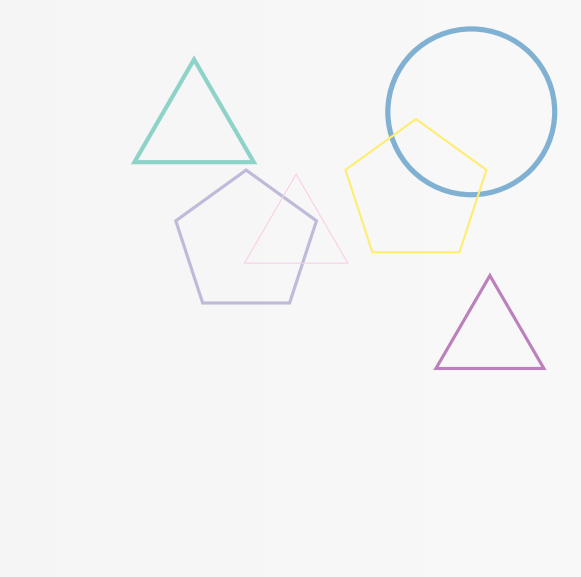[{"shape": "triangle", "thickness": 2, "radius": 0.59, "center": [0.334, 0.778]}, {"shape": "pentagon", "thickness": 1.5, "radius": 0.64, "center": [0.423, 0.577]}, {"shape": "circle", "thickness": 2.5, "radius": 0.72, "center": [0.811, 0.805]}, {"shape": "triangle", "thickness": 0.5, "radius": 0.51, "center": [0.509, 0.595]}, {"shape": "triangle", "thickness": 1.5, "radius": 0.54, "center": [0.843, 0.415]}, {"shape": "pentagon", "thickness": 1, "radius": 0.64, "center": [0.716, 0.665]}]